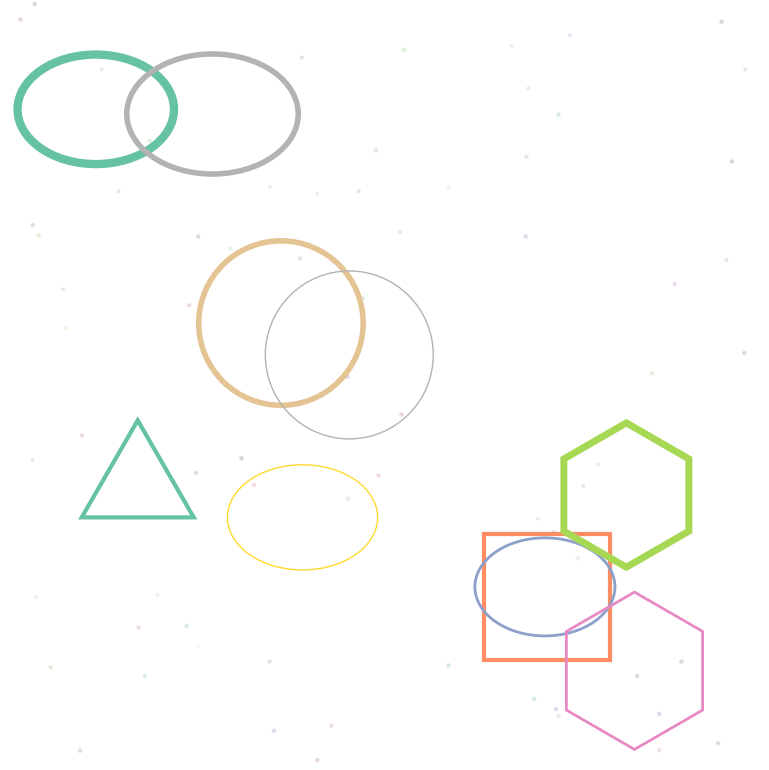[{"shape": "oval", "thickness": 3, "radius": 0.51, "center": [0.124, 0.858]}, {"shape": "triangle", "thickness": 1.5, "radius": 0.42, "center": [0.179, 0.37]}, {"shape": "square", "thickness": 1.5, "radius": 0.41, "center": [0.71, 0.225]}, {"shape": "oval", "thickness": 1, "radius": 0.45, "center": [0.708, 0.238]}, {"shape": "hexagon", "thickness": 1, "radius": 0.51, "center": [0.824, 0.129]}, {"shape": "hexagon", "thickness": 2.5, "radius": 0.47, "center": [0.813, 0.357]}, {"shape": "oval", "thickness": 0.5, "radius": 0.49, "center": [0.393, 0.328]}, {"shape": "circle", "thickness": 2, "radius": 0.53, "center": [0.365, 0.58]}, {"shape": "circle", "thickness": 0.5, "radius": 0.55, "center": [0.454, 0.539]}, {"shape": "oval", "thickness": 2, "radius": 0.56, "center": [0.276, 0.852]}]